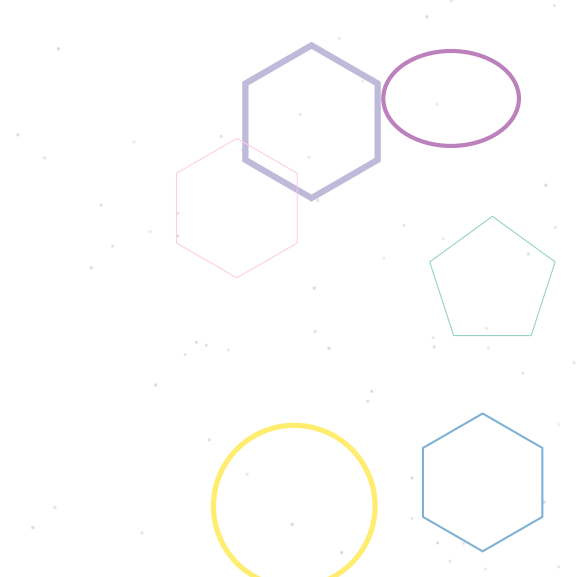[{"shape": "pentagon", "thickness": 0.5, "radius": 0.57, "center": [0.853, 0.51]}, {"shape": "hexagon", "thickness": 3, "radius": 0.66, "center": [0.539, 0.788]}, {"shape": "hexagon", "thickness": 1, "radius": 0.6, "center": [0.836, 0.164]}, {"shape": "hexagon", "thickness": 0.5, "radius": 0.6, "center": [0.41, 0.639]}, {"shape": "oval", "thickness": 2, "radius": 0.59, "center": [0.781, 0.829]}, {"shape": "circle", "thickness": 2.5, "radius": 0.7, "center": [0.51, 0.123]}]